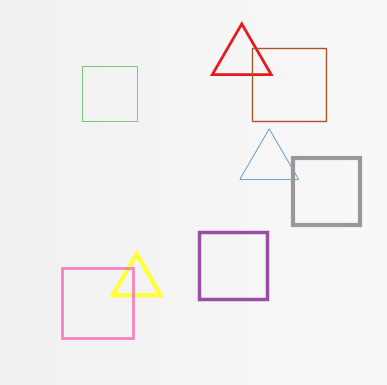[{"shape": "triangle", "thickness": 2, "radius": 0.44, "center": [0.624, 0.85]}, {"shape": "triangle", "thickness": 0.5, "radius": 0.44, "center": [0.695, 0.578]}, {"shape": "square", "thickness": 0.5, "radius": 0.36, "center": [0.283, 0.756]}, {"shape": "square", "thickness": 2.5, "radius": 0.44, "center": [0.601, 0.31]}, {"shape": "triangle", "thickness": 3, "radius": 0.36, "center": [0.353, 0.269]}, {"shape": "square", "thickness": 1, "radius": 0.48, "center": [0.746, 0.78]}, {"shape": "square", "thickness": 2, "radius": 0.46, "center": [0.251, 0.213]}, {"shape": "square", "thickness": 3, "radius": 0.44, "center": [0.843, 0.502]}]